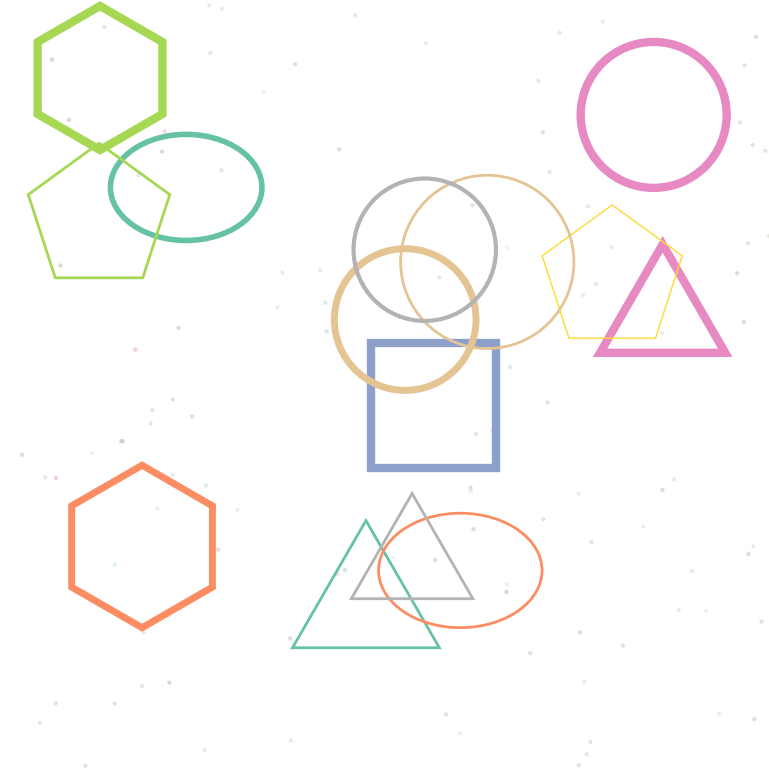[{"shape": "triangle", "thickness": 1, "radius": 0.55, "center": [0.475, 0.214]}, {"shape": "oval", "thickness": 2, "radius": 0.49, "center": [0.242, 0.757]}, {"shape": "oval", "thickness": 1, "radius": 0.53, "center": [0.598, 0.259]}, {"shape": "hexagon", "thickness": 2.5, "radius": 0.53, "center": [0.185, 0.29]}, {"shape": "square", "thickness": 3, "radius": 0.41, "center": [0.563, 0.473]}, {"shape": "triangle", "thickness": 3, "radius": 0.47, "center": [0.861, 0.589]}, {"shape": "circle", "thickness": 3, "radius": 0.47, "center": [0.849, 0.851]}, {"shape": "pentagon", "thickness": 1, "radius": 0.48, "center": [0.129, 0.717]}, {"shape": "hexagon", "thickness": 3, "radius": 0.47, "center": [0.13, 0.899]}, {"shape": "pentagon", "thickness": 0.5, "radius": 0.48, "center": [0.795, 0.638]}, {"shape": "circle", "thickness": 2.5, "radius": 0.46, "center": [0.526, 0.585]}, {"shape": "circle", "thickness": 1, "radius": 0.56, "center": [0.633, 0.66]}, {"shape": "circle", "thickness": 1.5, "radius": 0.46, "center": [0.552, 0.676]}, {"shape": "triangle", "thickness": 1, "radius": 0.46, "center": [0.535, 0.268]}]